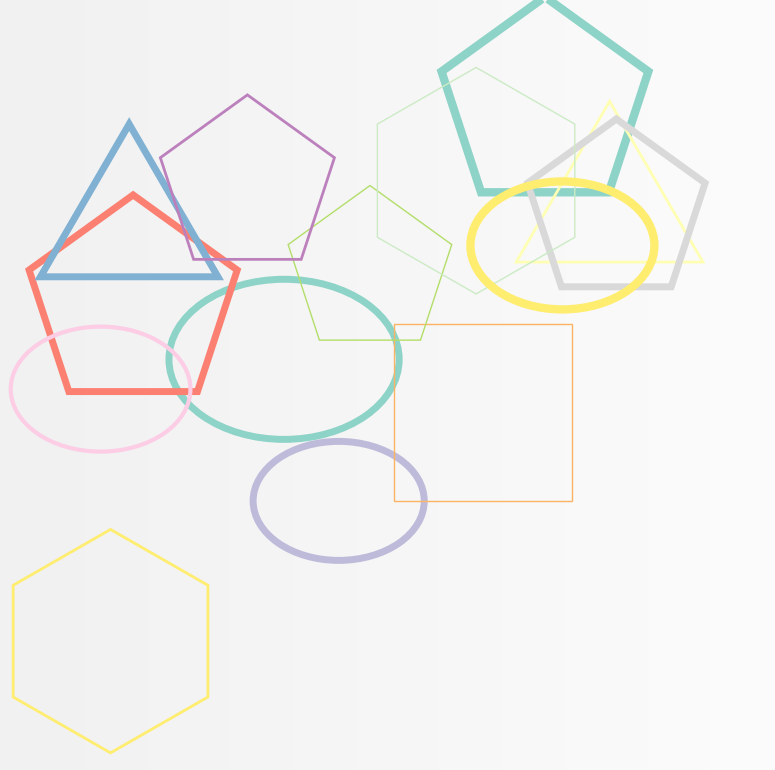[{"shape": "oval", "thickness": 2.5, "radius": 0.74, "center": [0.367, 0.533]}, {"shape": "pentagon", "thickness": 3, "radius": 0.7, "center": [0.703, 0.864]}, {"shape": "triangle", "thickness": 1, "radius": 0.7, "center": [0.787, 0.729]}, {"shape": "oval", "thickness": 2.5, "radius": 0.55, "center": [0.437, 0.35]}, {"shape": "pentagon", "thickness": 2.5, "radius": 0.71, "center": [0.172, 0.606]}, {"shape": "triangle", "thickness": 2.5, "radius": 0.66, "center": [0.167, 0.707]}, {"shape": "square", "thickness": 0.5, "radius": 0.57, "center": [0.623, 0.464]}, {"shape": "pentagon", "thickness": 0.5, "radius": 0.55, "center": [0.477, 0.648]}, {"shape": "oval", "thickness": 1.5, "radius": 0.58, "center": [0.13, 0.495]}, {"shape": "pentagon", "thickness": 2.5, "radius": 0.6, "center": [0.795, 0.725]}, {"shape": "pentagon", "thickness": 1, "radius": 0.59, "center": [0.319, 0.759]}, {"shape": "hexagon", "thickness": 0.5, "radius": 0.74, "center": [0.614, 0.765]}, {"shape": "hexagon", "thickness": 1, "radius": 0.73, "center": [0.143, 0.167]}, {"shape": "oval", "thickness": 3, "radius": 0.59, "center": [0.726, 0.681]}]